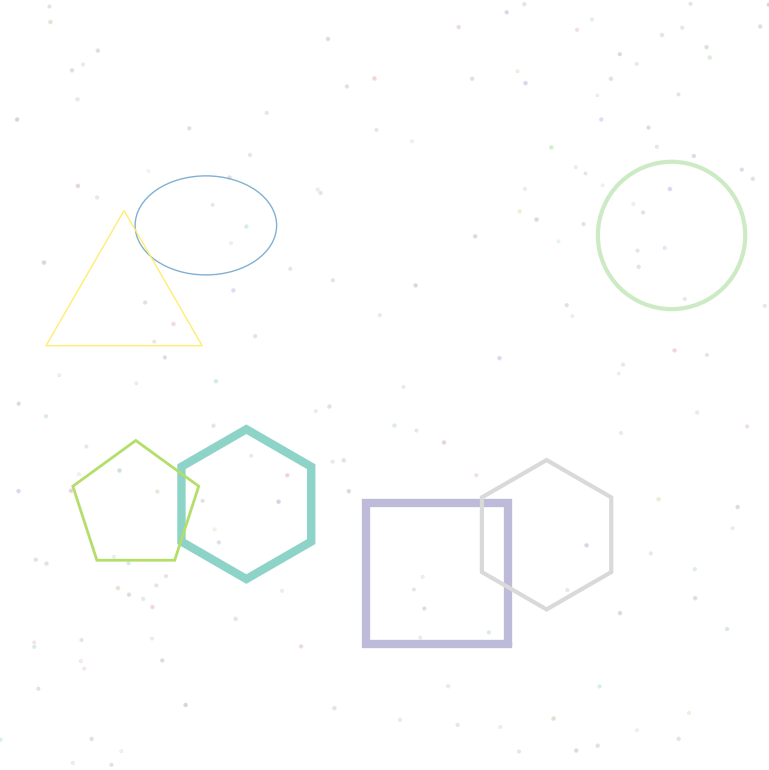[{"shape": "hexagon", "thickness": 3, "radius": 0.49, "center": [0.32, 0.345]}, {"shape": "square", "thickness": 3, "radius": 0.46, "center": [0.568, 0.255]}, {"shape": "oval", "thickness": 0.5, "radius": 0.46, "center": [0.267, 0.707]}, {"shape": "pentagon", "thickness": 1, "radius": 0.43, "center": [0.176, 0.342]}, {"shape": "hexagon", "thickness": 1.5, "radius": 0.48, "center": [0.71, 0.306]}, {"shape": "circle", "thickness": 1.5, "radius": 0.48, "center": [0.872, 0.694]}, {"shape": "triangle", "thickness": 0.5, "radius": 0.59, "center": [0.161, 0.61]}]